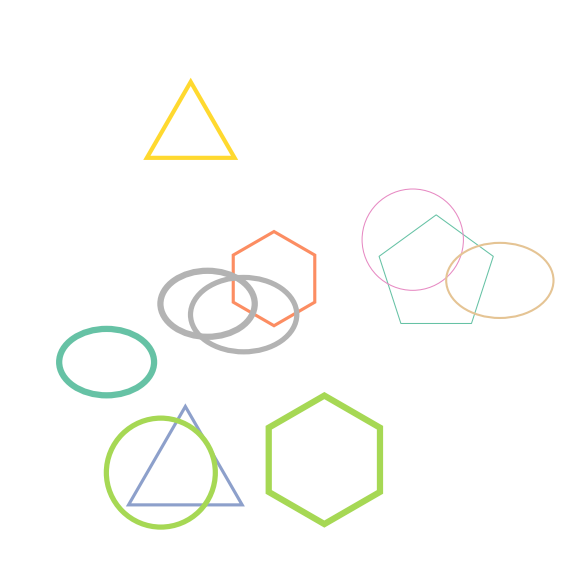[{"shape": "pentagon", "thickness": 0.5, "radius": 0.52, "center": [0.755, 0.523]}, {"shape": "oval", "thickness": 3, "radius": 0.41, "center": [0.185, 0.372]}, {"shape": "hexagon", "thickness": 1.5, "radius": 0.41, "center": [0.474, 0.517]}, {"shape": "triangle", "thickness": 1.5, "radius": 0.57, "center": [0.321, 0.182]}, {"shape": "circle", "thickness": 0.5, "radius": 0.44, "center": [0.715, 0.584]}, {"shape": "hexagon", "thickness": 3, "radius": 0.56, "center": [0.562, 0.203]}, {"shape": "circle", "thickness": 2.5, "radius": 0.47, "center": [0.279, 0.181]}, {"shape": "triangle", "thickness": 2, "radius": 0.44, "center": [0.33, 0.77]}, {"shape": "oval", "thickness": 1, "radius": 0.46, "center": [0.866, 0.514]}, {"shape": "oval", "thickness": 2.5, "radius": 0.46, "center": [0.422, 0.454]}, {"shape": "oval", "thickness": 3, "radius": 0.41, "center": [0.359, 0.473]}]